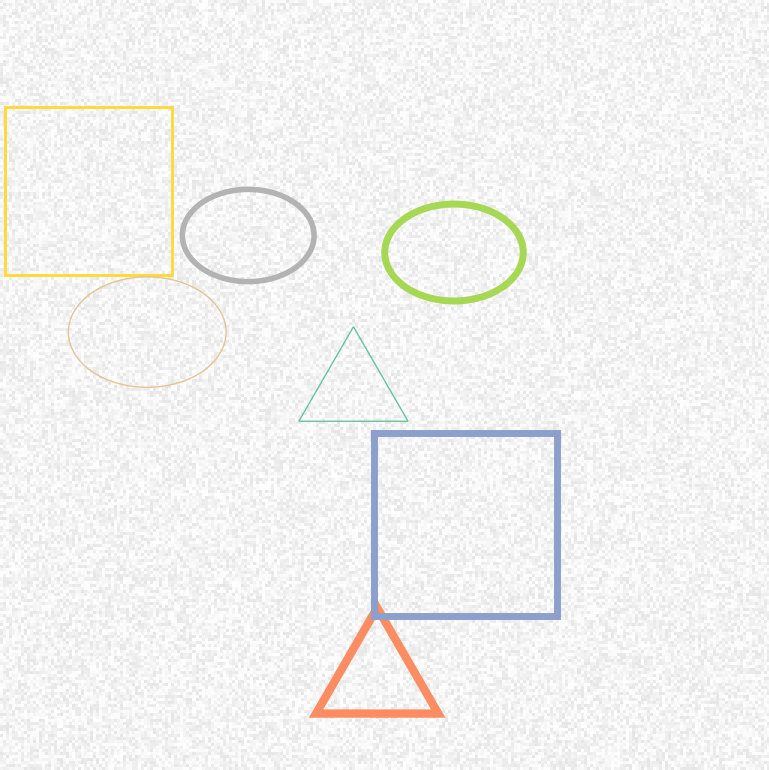[{"shape": "triangle", "thickness": 0.5, "radius": 0.41, "center": [0.459, 0.494]}, {"shape": "triangle", "thickness": 3, "radius": 0.46, "center": [0.49, 0.119]}, {"shape": "square", "thickness": 2.5, "radius": 0.6, "center": [0.604, 0.319]}, {"shape": "oval", "thickness": 2.5, "radius": 0.45, "center": [0.59, 0.672]}, {"shape": "square", "thickness": 1, "radius": 0.54, "center": [0.115, 0.752]}, {"shape": "oval", "thickness": 0.5, "radius": 0.51, "center": [0.191, 0.569]}, {"shape": "oval", "thickness": 2, "radius": 0.43, "center": [0.322, 0.694]}]